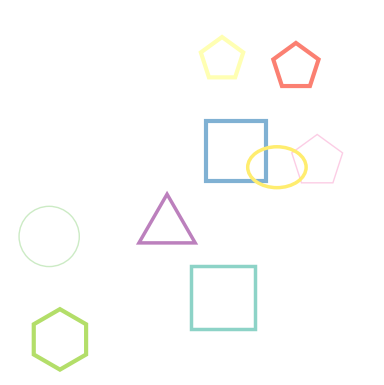[{"shape": "square", "thickness": 2.5, "radius": 0.41, "center": [0.58, 0.227]}, {"shape": "pentagon", "thickness": 3, "radius": 0.29, "center": [0.577, 0.846]}, {"shape": "pentagon", "thickness": 3, "radius": 0.31, "center": [0.769, 0.827]}, {"shape": "square", "thickness": 3, "radius": 0.39, "center": [0.613, 0.607]}, {"shape": "hexagon", "thickness": 3, "radius": 0.39, "center": [0.156, 0.118]}, {"shape": "pentagon", "thickness": 1, "radius": 0.35, "center": [0.824, 0.581]}, {"shape": "triangle", "thickness": 2.5, "radius": 0.42, "center": [0.434, 0.411]}, {"shape": "circle", "thickness": 1, "radius": 0.39, "center": [0.128, 0.386]}, {"shape": "oval", "thickness": 2.5, "radius": 0.38, "center": [0.719, 0.566]}]